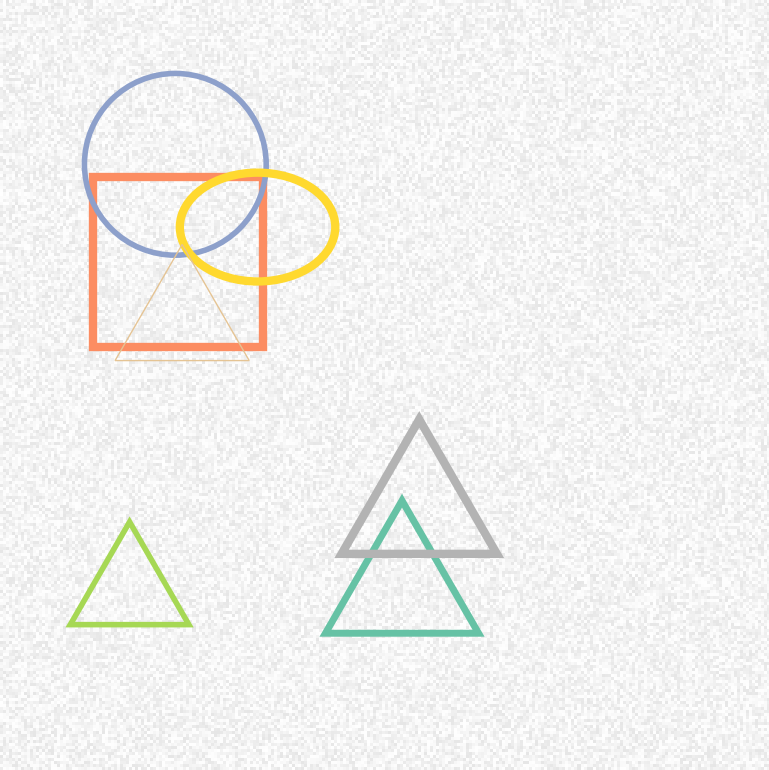[{"shape": "triangle", "thickness": 2.5, "radius": 0.57, "center": [0.522, 0.235]}, {"shape": "square", "thickness": 3, "radius": 0.55, "center": [0.231, 0.659]}, {"shape": "circle", "thickness": 2, "radius": 0.59, "center": [0.228, 0.787]}, {"shape": "triangle", "thickness": 2, "radius": 0.44, "center": [0.168, 0.233]}, {"shape": "oval", "thickness": 3, "radius": 0.5, "center": [0.335, 0.705]}, {"shape": "triangle", "thickness": 0.5, "radius": 0.5, "center": [0.237, 0.582]}, {"shape": "triangle", "thickness": 3, "radius": 0.58, "center": [0.544, 0.339]}]